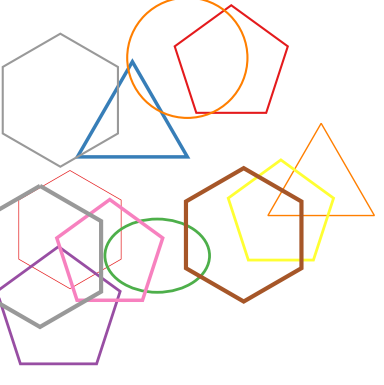[{"shape": "hexagon", "thickness": 0.5, "radius": 0.77, "center": [0.182, 0.404]}, {"shape": "pentagon", "thickness": 1.5, "radius": 0.77, "center": [0.601, 0.832]}, {"shape": "triangle", "thickness": 2.5, "radius": 0.82, "center": [0.344, 0.675]}, {"shape": "oval", "thickness": 2, "radius": 0.68, "center": [0.408, 0.336]}, {"shape": "pentagon", "thickness": 2, "radius": 0.84, "center": [0.152, 0.191]}, {"shape": "triangle", "thickness": 1, "radius": 0.8, "center": [0.834, 0.52]}, {"shape": "circle", "thickness": 1.5, "radius": 0.78, "center": [0.487, 0.85]}, {"shape": "pentagon", "thickness": 2, "radius": 0.72, "center": [0.73, 0.441]}, {"shape": "hexagon", "thickness": 3, "radius": 0.87, "center": [0.633, 0.39]}, {"shape": "pentagon", "thickness": 2.5, "radius": 0.72, "center": [0.285, 0.337]}, {"shape": "hexagon", "thickness": 3, "radius": 0.92, "center": [0.104, 0.334]}, {"shape": "hexagon", "thickness": 1.5, "radius": 0.86, "center": [0.157, 0.74]}]